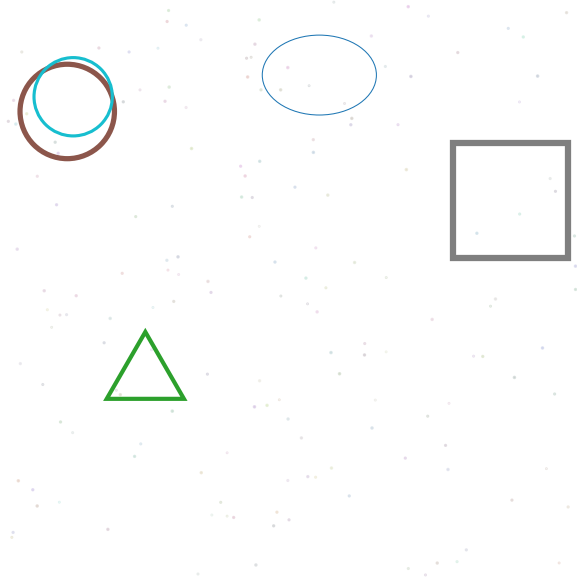[{"shape": "oval", "thickness": 0.5, "radius": 0.49, "center": [0.553, 0.869]}, {"shape": "triangle", "thickness": 2, "radius": 0.39, "center": [0.252, 0.347]}, {"shape": "circle", "thickness": 2.5, "radius": 0.41, "center": [0.116, 0.806]}, {"shape": "square", "thickness": 3, "radius": 0.5, "center": [0.884, 0.652]}, {"shape": "circle", "thickness": 1.5, "radius": 0.34, "center": [0.127, 0.832]}]